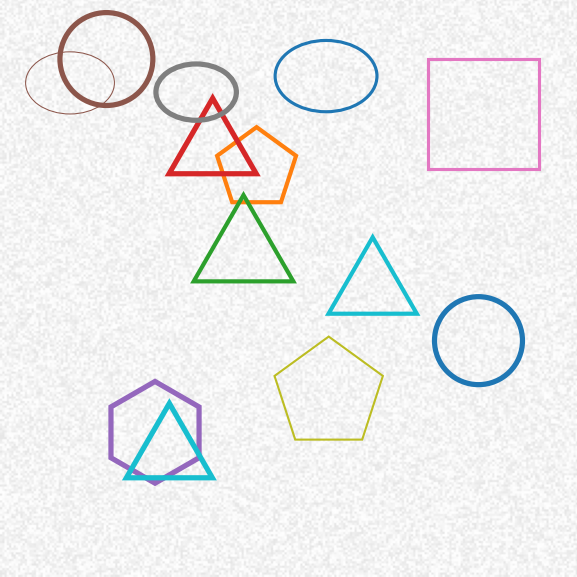[{"shape": "oval", "thickness": 1.5, "radius": 0.44, "center": [0.565, 0.867]}, {"shape": "circle", "thickness": 2.5, "radius": 0.38, "center": [0.829, 0.409]}, {"shape": "pentagon", "thickness": 2, "radius": 0.36, "center": [0.444, 0.707]}, {"shape": "triangle", "thickness": 2, "radius": 0.5, "center": [0.422, 0.562]}, {"shape": "triangle", "thickness": 2.5, "radius": 0.44, "center": [0.368, 0.742]}, {"shape": "hexagon", "thickness": 2.5, "radius": 0.44, "center": [0.268, 0.251]}, {"shape": "circle", "thickness": 2.5, "radius": 0.4, "center": [0.184, 0.897]}, {"shape": "oval", "thickness": 0.5, "radius": 0.38, "center": [0.121, 0.856]}, {"shape": "square", "thickness": 1.5, "radius": 0.48, "center": [0.837, 0.801]}, {"shape": "oval", "thickness": 2.5, "radius": 0.35, "center": [0.34, 0.84]}, {"shape": "pentagon", "thickness": 1, "radius": 0.49, "center": [0.569, 0.318]}, {"shape": "triangle", "thickness": 2, "radius": 0.44, "center": [0.645, 0.5]}, {"shape": "triangle", "thickness": 2.5, "radius": 0.43, "center": [0.293, 0.215]}]